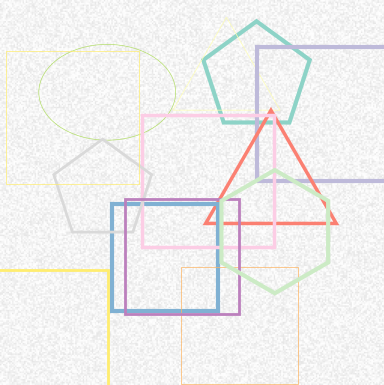[{"shape": "pentagon", "thickness": 3, "radius": 0.73, "center": [0.666, 0.799]}, {"shape": "triangle", "thickness": 0.5, "radius": 0.8, "center": [0.588, 0.794]}, {"shape": "square", "thickness": 3, "radius": 0.87, "center": [0.84, 0.704]}, {"shape": "triangle", "thickness": 2.5, "radius": 0.98, "center": [0.704, 0.518]}, {"shape": "square", "thickness": 3, "radius": 0.69, "center": [0.429, 0.332]}, {"shape": "square", "thickness": 0.5, "radius": 0.76, "center": [0.623, 0.155]}, {"shape": "oval", "thickness": 0.5, "radius": 0.89, "center": [0.279, 0.76]}, {"shape": "square", "thickness": 2.5, "radius": 0.86, "center": [0.54, 0.53]}, {"shape": "pentagon", "thickness": 2, "radius": 0.67, "center": [0.267, 0.505]}, {"shape": "square", "thickness": 2, "radius": 0.74, "center": [0.473, 0.334]}, {"shape": "hexagon", "thickness": 3, "radius": 0.8, "center": [0.714, 0.398]}, {"shape": "square", "thickness": 2, "radius": 0.88, "center": [0.105, 0.122]}, {"shape": "square", "thickness": 0.5, "radius": 0.86, "center": [0.189, 0.695]}]